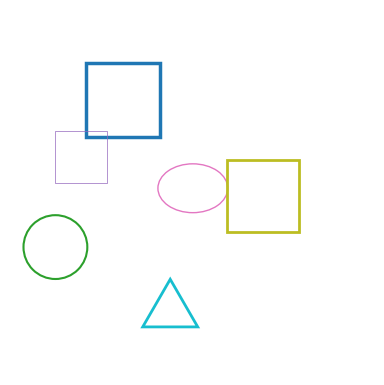[{"shape": "square", "thickness": 2.5, "radius": 0.48, "center": [0.319, 0.741]}, {"shape": "circle", "thickness": 1.5, "radius": 0.41, "center": [0.144, 0.358]}, {"shape": "square", "thickness": 0.5, "radius": 0.34, "center": [0.21, 0.592]}, {"shape": "oval", "thickness": 1, "radius": 0.45, "center": [0.501, 0.511]}, {"shape": "square", "thickness": 2, "radius": 0.47, "center": [0.683, 0.491]}, {"shape": "triangle", "thickness": 2, "radius": 0.41, "center": [0.442, 0.192]}]